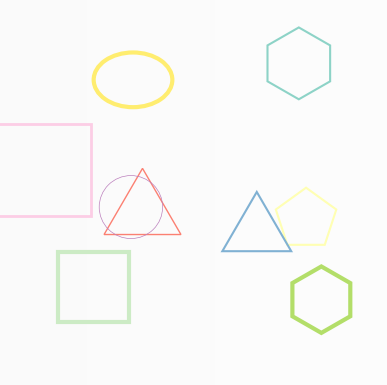[{"shape": "hexagon", "thickness": 1.5, "radius": 0.47, "center": [0.771, 0.835]}, {"shape": "pentagon", "thickness": 1.5, "radius": 0.41, "center": [0.79, 0.43]}, {"shape": "triangle", "thickness": 1, "radius": 0.57, "center": [0.368, 0.448]}, {"shape": "triangle", "thickness": 1.5, "radius": 0.51, "center": [0.663, 0.399]}, {"shape": "hexagon", "thickness": 3, "radius": 0.43, "center": [0.829, 0.222]}, {"shape": "square", "thickness": 2, "radius": 0.6, "center": [0.114, 0.558]}, {"shape": "circle", "thickness": 0.5, "radius": 0.41, "center": [0.338, 0.462]}, {"shape": "square", "thickness": 3, "radius": 0.46, "center": [0.24, 0.255]}, {"shape": "oval", "thickness": 3, "radius": 0.51, "center": [0.343, 0.793]}]